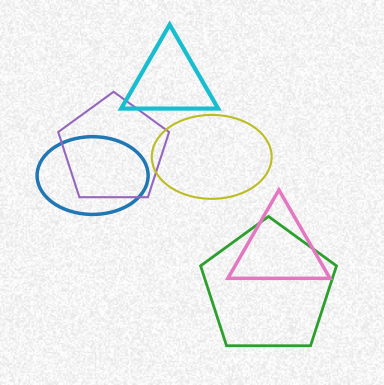[{"shape": "oval", "thickness": 2.5, "radius": 0.72, "center": [0.241, 0.544]}, {"shape": "pentagon", "thickness": 2, "radius": 0.93, "center": [0.697, 0.252]}, {"shape": "pentagon", "thickness": 1.5, "radius": 0.76, "center": [0.295, 0.61]}, {"shape": "triangle", "thickness": 2.5, "radius": 0.77, "center": [0.724, 0.354]}, {"shape": "oval", "thickness": 1.5, "radius": 0.78, "center": [0.55, 0.593]}, {"shape": "triangle", "thickness": 3, "radius": 0.73, "center": [0.441, 0.791]}]